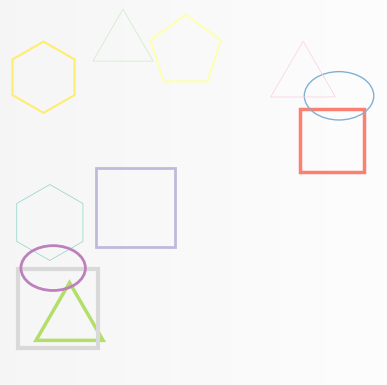[{"shape": "hexagon", "thickness": 0.5, "radius": 0.49, "center": [0.129, 0.422]}, {"shape": "pentagon", "thickness": 1.5, "radius": 0.48, "center": [0.479, 0.866]}, {"shape": "square", "thickness": 2, "radius": 0.51, "center": [0.35, 0.462]}, {"shape": "square", "thickness": 2.5, "radius": 0.41, "center": [0.856, 0.635]}, {"shape": "oval", "thickness": 1, "radius": 0.45, "center": [0.875, 0.751]}, {"shape": "triangle", "thickness": 2.5, "radius": 0.5, "center": [0.179, 0.166]}, {"shape": "triangle", "thickness": 0.5, "radius": 0.48, "center": [0.782, 0.796]}, {"shape": "square", "thickness": 3, "radius": 0.51, "center": [0.15, 0.2]}, {"shape": "oval", "thickness": 2, "radius": 0.42, "center": [0.137, 0.304]}, {"shape": "triangle", "thickness": 0.5, "radius": 0.45, "center": [0.317, 0.886]}, {"shape": "hexagon", "thickness": 1.5, "radius": 0.46, "center": [0.112, 0.799]}]